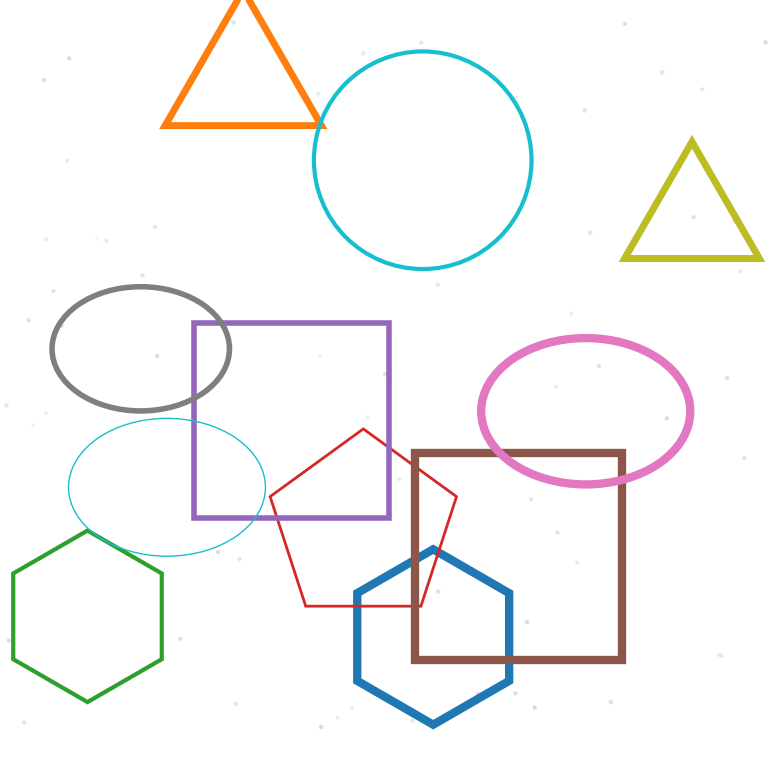[{"shape": "hexagon", "thickness": 3, "radius": 0.57, "center": [0.563, 0.173]}, {"shape": "triangle", "thickness": 2.5, "radius": 0.59, "center": [0.316, 0.896]}, {"shape": "hexagon", "thickness": 1.5, "radius": 0.56, "center": [0.114, 0.2]}, {"shape": "pentagon", "thickness": 1, "radius": 0.64, "center": [0.472, 0.316]}, {"shape": "square", "thickness": 2, "radius": 0.63, "center": [0.379, 0.454]}, {"shape": "square", "thickness": 3, "radius": 0.67, "center": [0.673, 0.277]}, {"shape": "oval", "thickness": 3, "radius": 0.68, "center": [0.761, 0.466]}, {"shape": "oval", "thickness": 2, "radius": 0.58, "center": [0.183, 0.547]}, {"shape": "triangle", "thickness": 2.5, "radius": 0.51, "center": [0.899, 0.715]}, {"shape": "circle", "thickness": 1.5, "radius": 0.71, "center": [0.549, 0.792]}, {"shape": "oval", "thickness": 0.5, "radius": 0.64, "center": [0.217, 0.367]}]